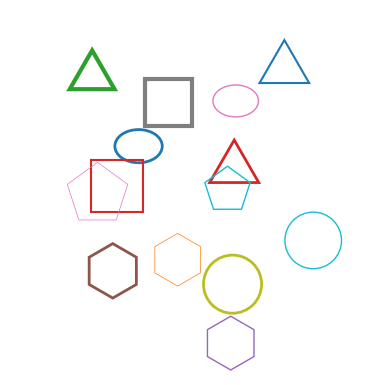[{"shape": "oval", "thickness": 2, "radius": 0.31, "center": [0.36, 0.62]}, {"shape": "triangle", "thickness": 1.5, "radius": 0.37, "center": [0.739, 0.822]}, {"shape": "hexagon", "thickness": 0.5, "radius": 0.34, "center": [0.461, 0.325]}, {"shape": "triangle", "thickness": 3, "radius": 0.34, "center": [0.239, 0.802]}, {"shape": "triangle", "thickness": 2, "radius": 0.37, "center": [0.608, 0.563]}, {"shape": "square", "thickness": 1.5, "radius": 0.34, "center": [0.305, 0.516]}, {"shape": "hexagon", "thickness": 1, "radius": 0.35, "center": [0.599, 0.109]}, {"shape": "hexagon", "thickness": 2, "radius": 0.35, "center": [0.293, 0.297]}, {"shape": "oval", "thickness": 1, "radius": 0.3, "center": [0.612, 0.738]}, {"shape": "pentagon", "thickness": 0.5, "radius": 0.41, "center": [0.253, 0.496]}, {"shape": "square", "thickness": 3, "radius": 0.31, "center": [0.437, 0.734]}, {"shape": "circle", "thickness": 2, "radius": 0.38, "center": [0.604, 0.262]}, {"shape": "pentagon", "thickness": 1, "radius": 0.31, "center": [0.591, 0.506]}, {"shape": "circle", "thickness": 1, "radius": 0.37, "center": [0.814, 0.375]}]